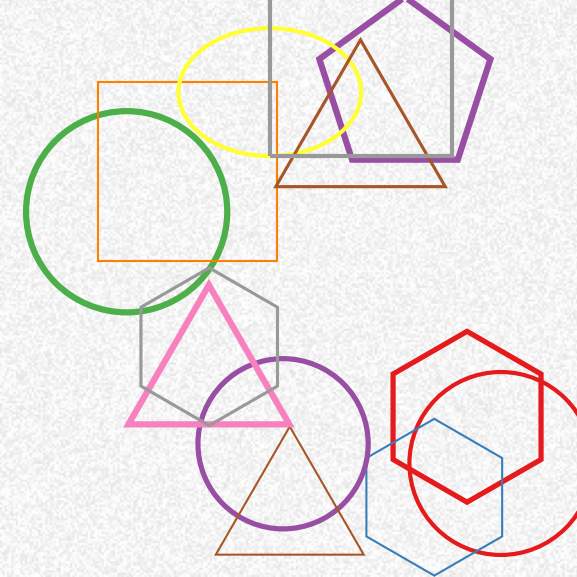[{"shape": "hexagon", "thickness": 2.5, "radius": 0.74, "center": [0.809, 0.277]}, {"shape": "circle", "thickness": 2, "radius": 0.79, "center": [0.867, 0.197]}, {"shape": "hexagon", "thickness": 1, "radius": 0.68, "center": [0.752, 0.138]}, {"shape": "circle", "thickness": 3, "radius": 0.87, "center": [0.219, 0.632]}, {"shape": "pentagon", "thickness": 3, "radius": 0.78, "center": [0.701, 0.849]}, {"shape": "circle", "thickness": 2.5, "radius": 0.74, "center": [0.49, 0.231]}, {"shape": "square", "thickness": 1, "radius": 0.78, "center": [0.325, 0.702]}, {"shape": "oval", "thickness": 2, "radius": 0.79, "center": [0.467, 0.84]}, {"shape": "triangle", "thickness": 1, "radius": 0.74, "center": [0.502, 0.113]}, {"shape": "triangle", "thickness": 1.5, "radius": 0.85, "center": [0.624, 0.761]}, {"shape": "triangle", "thickness": 3, "radius": 0.8, "center": [0.362, 0.345]}, {"shape": "square", "thickness": 2, "radius": 0.79, "center": [0.625, 0.887]}, {"shape": "hexagon", "thickness": 1.5, "radius": 0.68, "center": [0.362, 0.399]}]